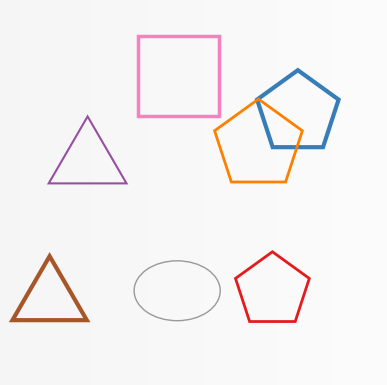[{"shape": "pentagon", "thickness": 2, "radius": 0.5, "center": [0.703, 0.246]}, {"shape": "pentagon", "thickness": 3, "radius": 0.55, "center": [0.769, 0.707]}, {"shape": "triangle", "thickness": 1.5, "radius": 0.58, "center": [0.226, 0.582]}, {"shape": "pentagon", "thickness": 2, "radius": 0.6, "center": [0.667, 0.624]}, {"shape": "triangle", "thickness": 3, "radius": 0.55, "center": [0.128, 0.224]}, {"shape": "square", "thickness": 2.5, "radius": 0.52, "center": [0.461, 0.802]}, {"shape": "oval", "thickness": 1, "radius": 0.56, "center": [0.457, 0.245]}]